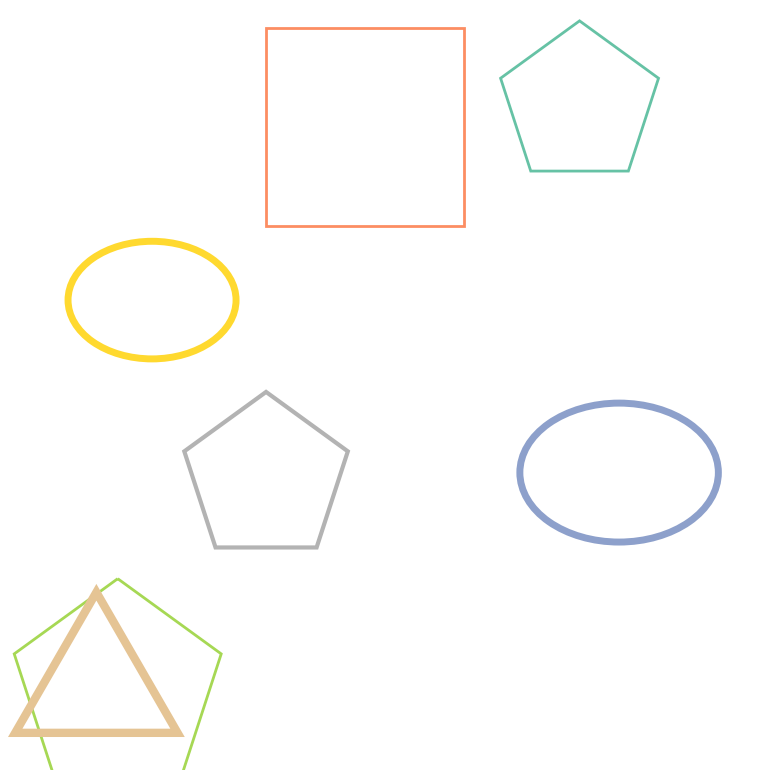[{"shape": "pentagon", "thickness": 1, "radius": 0.54, "center": [0.753, 0.865]}, {"shape": "square", "thickness": 1, "radius": 0.64, "center": [0.474, 0.835]}, {"shape": "oval", "thickness": 2.5, "radius": 0.64, "center": [0.804, 0.386]}, {"shape": "pentagon", "thickness": 1, "radius": 0.71, "center": [0.153, 0.107]}, {"shape": "oval", "thickness": 2.5, "radius": 0.55, "center": [0.197, 0.61]}, {"shape": "triangle", "thickness": 3, "radius": 0.61, "center": [0.125, 0.109]}, {"shape": "pentagon", "thickness": 1.5, "radius": 0.56, "center": [0.346, 0.379]}]